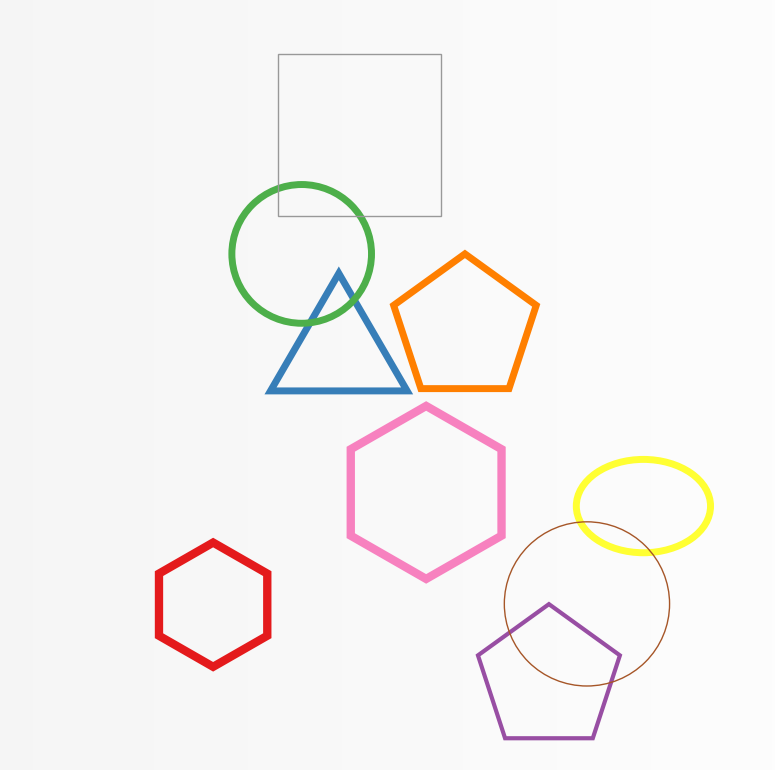[{"shape": "hexagon", "thickness": 3, "radius": 0.4, "center": [0.275, 0.215]}, {"shape": "triangle", "thickness": 2.5, "radius": 0.51, "center": [0.437, 0.543]}, {"shape": "circle", "thickness": 2.5, "radius": 0.45, "center": [0.389, 0.67]}, {"shape": "pentagon", "thickness": 1.5, "radius": 0.48, "center": [0.708, 0.119]}, {"shape": "pentagon", "thickness": 2.5, "radius": 0.48, "center": [0.6, 0.574]}, {"shape": "oval", "thickness": 2.5, "radius": 0.43, "center": [0.83, 0.343]}, {"shape": "circle", "thickness": 0.5, "radius": 0.53, "center": [0.757, 0.216]}, {"shape": "hexagon", "thickness": 3, "radius": 0.56, "center": [0.55, 0.36]}, {"shape": "square", "thickness": 0.5, "radius": 0.53, "center": [0.464, 0.824]}]